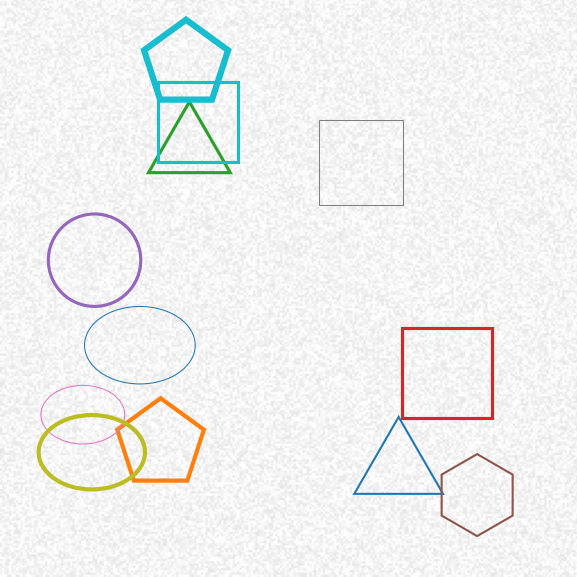[{"shape": "oval", "thickness": 0.5, "radius": 0.48, "center": [0.242, 0.401]}, {"shape": "triangle", "thickness": 1, "radius": 0.44, "center": [0.69, 0.188]}, {"shape": "pentagon", "thickness": 2, "radius": 0.39, "center": [0.278, 0.231]}, {"shape": "triangle", "thickness": 1.5, "radius": 0.41, "center": [0.328, 0.741]}, {"shape": "square", "thickness": 1.5, "radius": 0.39, "center": [0.774, 0.354]}, {"shape": "circle", "thickness": 1.5, "radius": 0.4, "center": [0.164, 0.549]}, {"shape": "hexagon", "thickness": 1, "radius": 0.35, "center": [0.826, 0.142]}, {"shape": "oval", "thickness": 0.5, "radius": 0.36, "center": [0.143, 0.281]}, {"shape": "square", "thickness": 0.5, "radius": 0.37, "center": [0.625, 0.717]}, {"shape": "oval", "thickness": 2, "radius": 0.46, "center": [0.159, 0.216]}, {"shape": "pentagon", "thickness": 3, "radius": 0.38, "center": [0.322, 0.889]}, {"shape": "square", "thickness": 1.5, "radius": 0.35, "center": [0.343, 0.788]}]